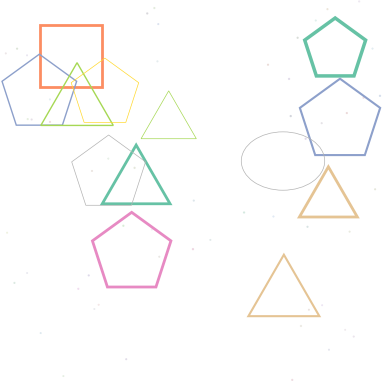[{"shape": "triangle", "thickness": 2, "radius": 0.51, "center": [0.354, 0.522]}, {"shape": "pentagon", "thickness": 2.5, "radius": 0.42, "center": [0.871, 0.87]}, {"shape": "square", "thickness": 2, "radius": 0.41, "center": [0.185, 0.854]}, {"shape": "pentagon", "thickness": 1.5, "radius": 0.55, "center": [0.883, 0.686]}, {"shape": "pentagon", "thickness": 1, "radius": 0.51, "center": [0.102, 0.757]}, {"shape": "pentagon", "thickness": 2, "radius": 0.54, "center": [0.342, 0.341]}, {"shape": "triangle", "thickness": 0.5, "radius": 0.41, "center": [0.438, 0.681]}, {"shape": "triangle", "thickness": 1, "radius": 0.54, "center": [0.2, 0.729]}, {"shape": "pentagon", "thickness": 0.5, "radius": 0.46, "center": [0.273, 0.757]}, {"shape": "triangle", "thickness": 1.5, "radius": 0.53, "center": [0.737, 0.232]}, {"shape": "triangle", "thickness": 2, "radius": 0.43, "center": [0.853, 0.48]}, {"shape": "oval", "thickness": 0.5, "radius": 0.54, "center": [0.735, 0.582]}, {"shape": "pentagon", "thickness": 0.5, "radius": 0.5, "center": [0.282, 0.548]}]